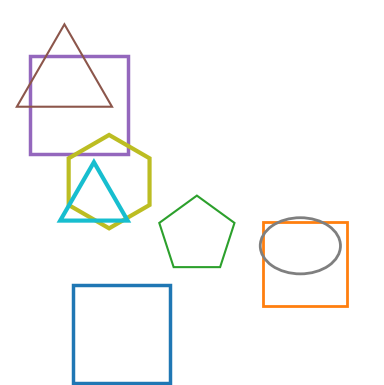[{"shape": "square", "thickness": 2.5, "radius": 0.63, "center": [0.315, 0.132]}, {"shape": "square", "thickness": 2, "radius": 0.55, "center": [0.793, 0.314]}, {"shape": "pentagon", "thickness": 1.5, "radius": 0.51, "center": [0.511, 0.389]}, {"shape": "square", "thickness": 2.5, "radius": 0.64, "center": [0.206, 0.726]}, {"shape": "triangle", "thickness": 1.5, "radius": 0.71, "center": [0.167, 0.794]}, {"shape": "oval", "thickness": 2, "radius": 0.52, "center": [0.78, 0.362]}, {"shape": "hexagon", "thickness": 3, "radius": 0.61, "center": [0.283, 0.528]}, {"shape": "triangle", "thickness": 3, "radius": 0.51, "center": [0.244, 0.478]}]